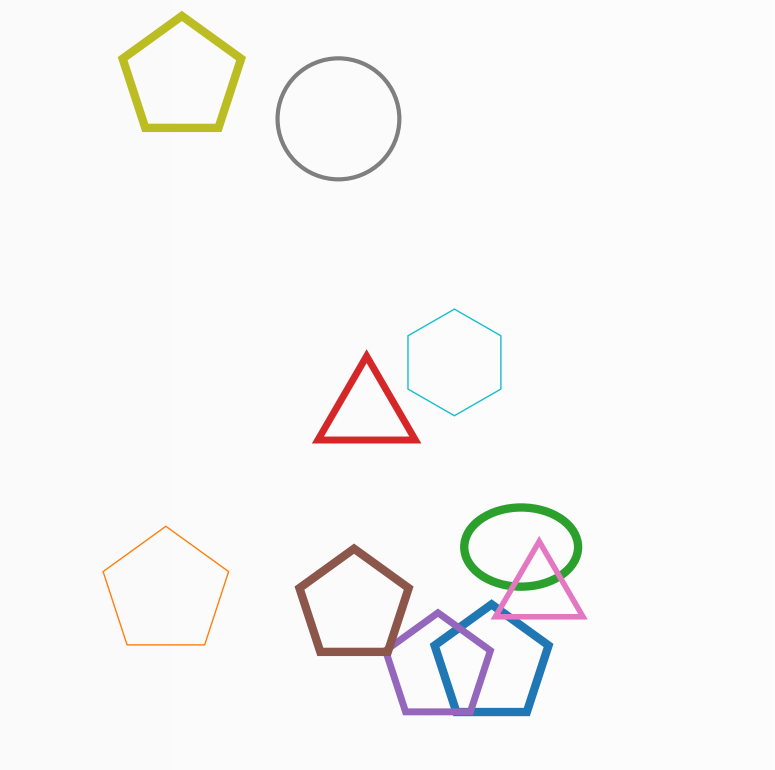[{"shape": "pentagon", "thickness": 3, "radius": 0.39, "center": [0.634, 0.138]}, {"shape": "pentagon", "thickness": 0.5, "radius": 0.43, "center": [0.214, 0.231]}, {"shape": "oval", "thickness": 3, "radius": 0.37, "center": [0.672, 0.29]}, {"shape": "triangle", "thickness": 2.5, "radius": 0.36, "center": [0.473, 0.465]}, {"shape": "pentagon", "thickness": 2.5, "radius": 0.36, "center": [0.565, 0.133]}, {"shape": "pentagon", "thickness": 3, "radius": 0.37, "center": [0.457, 0.213]}, {"shape": "triangle", "thickness": 2, "radius": 0.33, "center": [0.696, 0.232]}, {"shape": "circle", "thickness": 1.5, "radius": 0.39, "center": [0.437, 0.846]}, {"shape": "pentagon", "thickness": 3, "radius": 0.4, "center": [0.235, 0.899]}, {"shape": "hexagon", "thickness": 0.5, "radius": 0.35, "center": [0.586, 0.529]}]